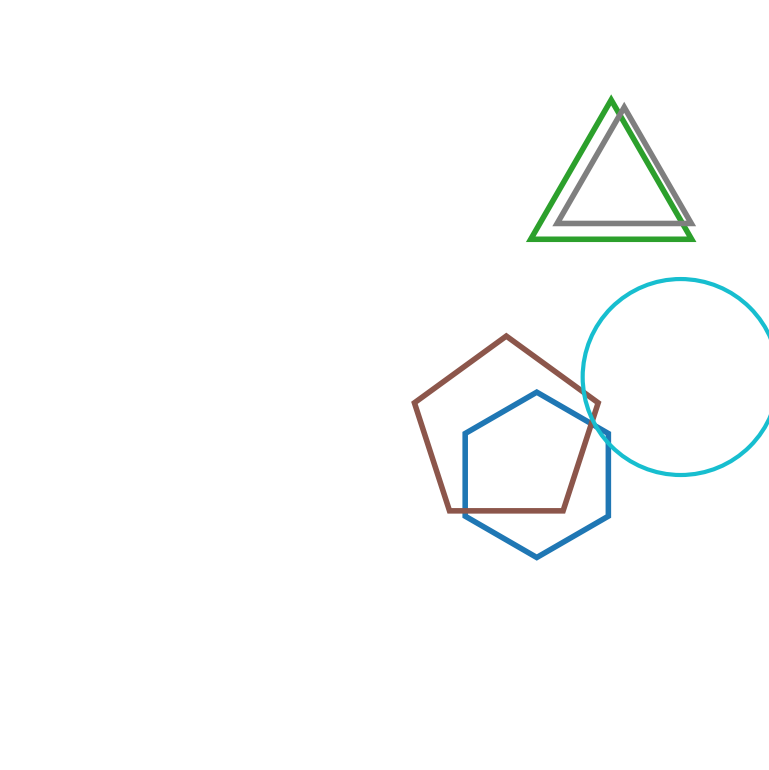[{"shape": "hexagon", "thickness": 2, "radius": 0.54, "center": [0.697, 0.383]}, {"shape": "triangle", "thickness": 2, "radius": 0.6, "center": [0.794, 0.75]}, {"shape": "pentagon", "thickness": 2, "radius": 0.63, "center": [0.658, 0.438]}, {"shape": "triangle", "thickness": 2, "radius": 0.5, "center": [0.811, 0.76]}, {"shape": "circle", "thickness": 1.5, "radius": 0.64, "center": [0.884, 0.51]}]